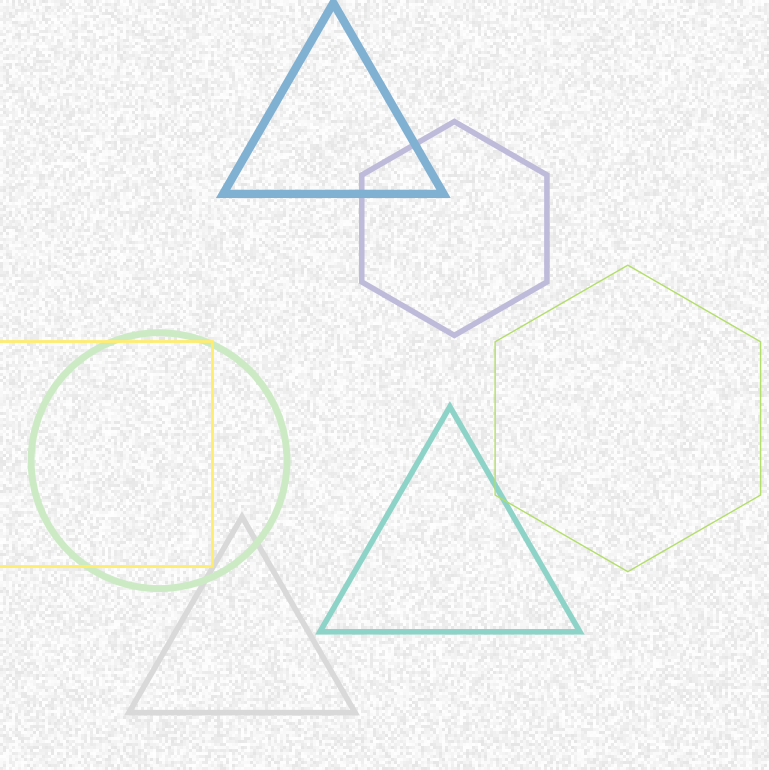[{"shape": "triangle", "thickness": 2, "radius": 0.97, "center": [0.584, 0.277]}, {"shape": "hexagon", "thickness": 2, "radius": 0.69, "center": [0.59, 0.703]}, {"shape": "triangle", "thickness": 3, "radius": 0.83, "center": [0.433, 0.831]}, {"shape": "hexagon", "thickness": 0.5, "radius": 1.0, "center": [0.815, 0.457]}, {"shape": "triangle", "thickness": 2, "radius": 0.85, "center": [0.314, 0.159]}, {"shape": "circle", "thickness": 2.5, "radius": 0.83, "center": [0.207, 0.402]}, {"shape": "square", "thickness": 1, "radius": 0.73, "center": [0.129, 0.411]}]